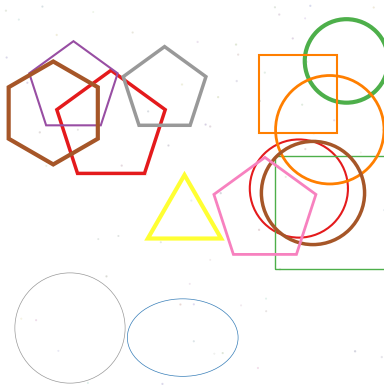[{"shape": "circle", "thickness": 1.5, "radius": 0.64, "center": [0.776, 0.51]}, {"shape": "pentagon", "thickness": 2.5, "radius": 0.74, "center": [0.288, 0.669]}, {"shape": "oval", "thickness": 0.5, "radius": 0.72, "center": [0.475, 0.123]}, {"shape": "circle", "thickness": 3, "radius": 0.54, "center": [0.9, 0.842]}, {"shape": "square", "thickness": 1, "radius": 0.73, "center": [0.859, 0.448]}, {"shape": "pentagon", "thickness": 1.5, "radius": 0.6, "center": [0.191, 0.772]}, {"shape": "square", "thickness": 1.5, "radius": 0.51, "center": [0.774, 0.756]}, {"shape": "circle", "thickness": 2, "radius": 0.7, "center": [0.857, 0.663]}, {"shape": "triangle", "thickness": 3, "radius": 0.55, "center": [0.479, 0.435]}, {"shape": "circle", "thickness": 2.5, "radius": 0.67, "center": [0.813, 0.499]}, {"shape": "hexagon", "thickness": 3, "radius": 0.67, "center": [0.138, 0.707]}, {"shape": "pentagon", "thickness": 2, "radius": 0.7, "center": [0.688, 0.452]}, {"shape": "circle", "thickness": 0.5, "radius": 0.72, "center": [0.182, 0.148]}, {"shape": "pentagon", "thickness": 2.5, "radius": 0.56, "center": [0.427, 0.766]}]